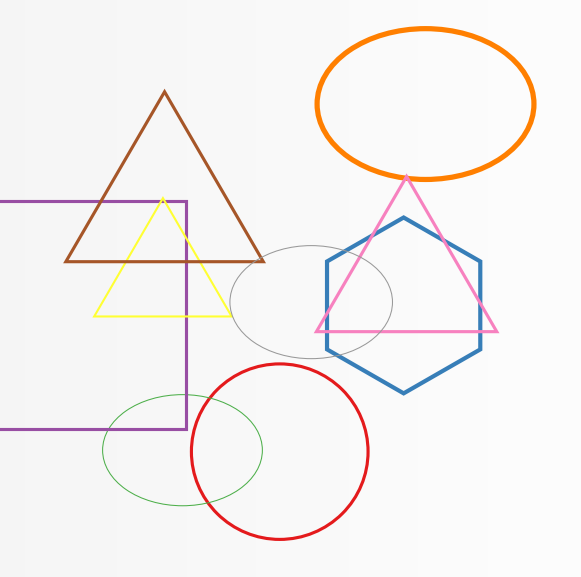[{"shape": "circle", "thickness": 1.5, "radius": 0.76, "center": [0.481, 0.217]}, {"shape": "hexagon", "thickness": 2, "radius": 0.76, "center": [0.694, 0.47]}, {"shape": "oval", "thickness": 0.5, "radius": 0.69, "center": [0.314, 0.22]}, {"shape": "square", "thickness": 1.5, "radius": 0.98, "center": [0.122, 0.454]}, {"shape": "oval", "thickness": 2.5, "radius": 0.93, "center": [0.732, 0.819]}, {"shape": "triangle", "thickness": 1, "radius": 0.68, "center": [0.28, 0.519]}, {"shape": "triangle", "thickness": 1.5, "radius": 0.98, "center": [0.283, 0.644]}, {"shape": "triangle", "thickness": 1.5, "radius": 0.9, "center": [0.7, 0.514]}, {"shape": "oval", "thickness": 0.5, "radius": 0.7, "center": [0.535, 0.476]}]